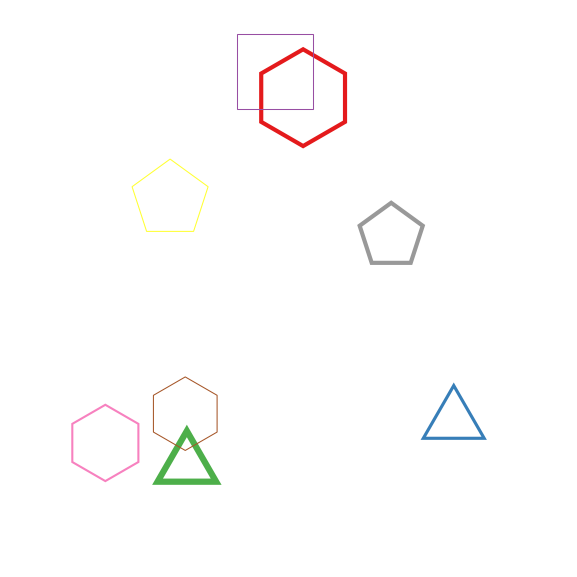[{"shape": "hexagon", "thickness": 2, "radius": 0.42, "center": [0.525, 0.83]}, {"shape": "triangle", "thickness": 1.5, "radius": 0.3, "center": [0.786, 0.271]}, {"shape": "triangle", "thickness": 3, "radius": 0.29, "center": [0.324, 0.194]}, {"shape": "square", "thickness": 0.5, "radius": 0.33, "center": [0.476, 0.875]}, {"shape": "pentagon", "thickness": 0.5, "radius": 0.35, "center": [0.295, 0.654]}, {"shape": "hexagon", "thickness": 0.5, "radius": 0.32, "center": [0.321, 0.283]}, {"shape": "hexagon", "thickness": 1, "radius": 0.33, "center": [0.182, 0.232]}, {"shape": "pentagon", "thickness": 2, "radius": 0.29, "center": [0.677, 0.59]}]